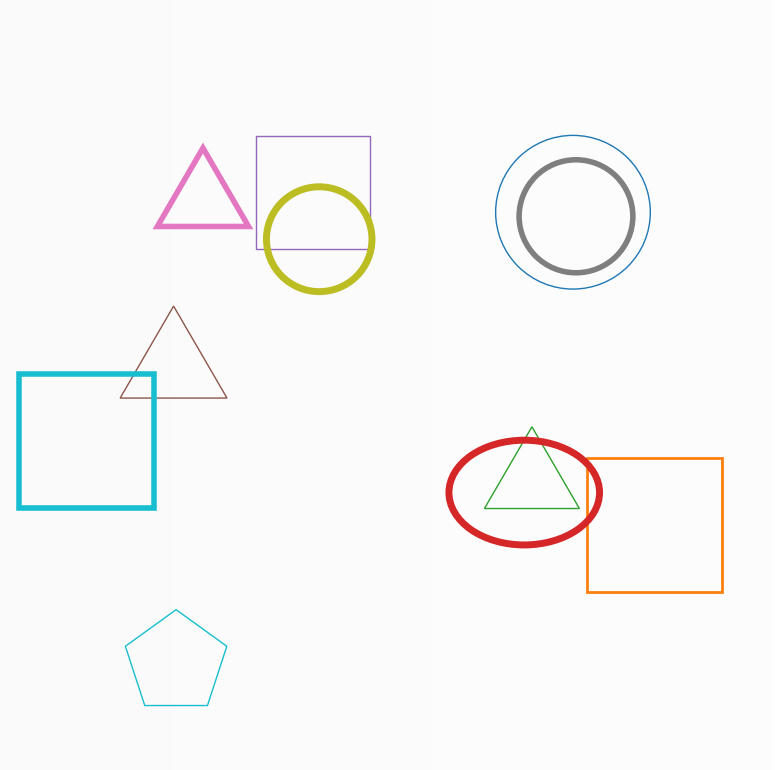[{"shape": "circle", "thickness": 0.5, "radius": 0.5, "center": [0.739, 0.724]}, {"shape": "square", "thickness": 1, "radius": 0.43, "center": [0.844, 0.318]}, {"shape": "triangle", "thickness": 0.5, "radius": 0.35, "center": [0.686, 0.375]}, {"shape": "oval", "thickness": 2.5, "radius": 0.49, "center": [0.676, 0.36]}, {"shape": "square", "thickness": 0.5, "radius": 0.37, "center": [0.403, 0.75]}, {"shape": "triangle", "thickness": 0.5, "radius": 0.4, "center": [0.224, 0.523]}, {"shape": "triangle", "thickness": 2, "radius": 0.34, "center": [0.262, 0.74]}, {"shape": "circle", "thickness": 2, "radius": 0.37, "center": [0.743, 0.719]}, {"shape": "circle", "thickness": 2.5, "radius": 0.34, "center": [0.412, 0.689]}, {"shape": "pentagon", "thickness": 0.5, "radius": 0.34, "center": [0.227, 0.139]}, {"shape": "square", "thickness": 2, "radius": 0.44, "center": [0.111, 0.428]}]